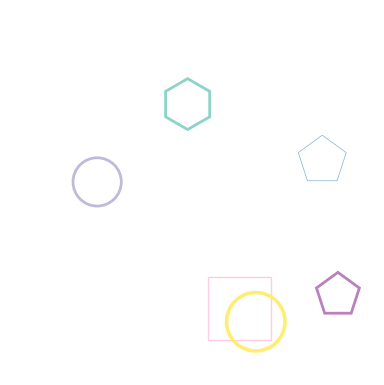[{"shape": "hexagon", "thickness": 2, "radius": 0.33, "center": [0.487, 0.73]}, {"shape": "circle", "thickness": 2, "radius": 0.31, "center": [0.252, 0.527]}, {"shape": "pentagon", "thickness": 0.5, "radius": 0.33, "center": [0.837, 0.583]}, {"shape": "square", "thickness": 1, "radius": 0.41, "center": [0.623, 0.198]}, {"shape": "pentagon", "thickness": 2, "radius": 0.29, "center": [0.878, 0.234]}, {"shape": "circle", "thickness": 2.5, "radius": 0.38, "center": [0.664, 0.164]}]